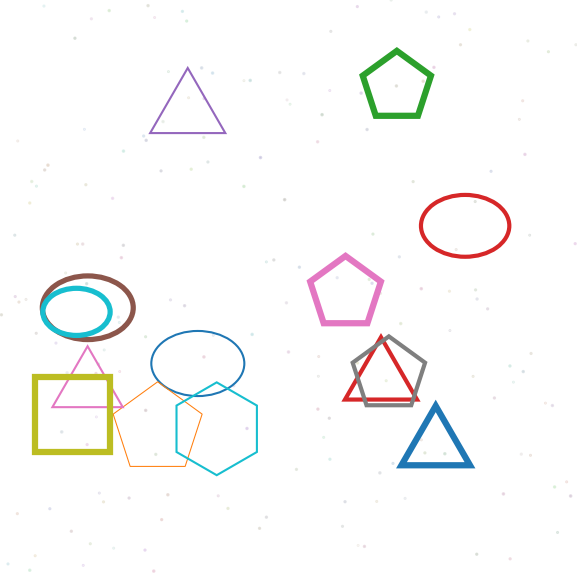[{"shape": "oval", "thickness": 1, "radius": 0.4, "center": [0.343, 0.37]}, {"shape": "triangle", "thickness": 3, "radius": 0.34, "center": [0.754, 0.228]}, {"shape": "pentagon", "thickness": 0.5, "radius": 0.4, "center": [0.273, 0.257]}, {"shape": "pentagon", "thickness": 3, "radius": 0.31, "center": [0.687, 0.849]}, {"shape": "triangle", "thickness": 2, "radius": 0.36, "center": [0.66, 0.343]}, {"shape": "oval", "thickness": 2, "radius": 0.38, "center": [0.805, 0.608]}, {"shape": "triangle", "thickness": 1, "radius": 0.38, "center": [0.325, 0.806]}, {"shape": "oval", "thickness": 2.5, "radius": 0.39, "center": [0.152, 0.466]}, {"shape": "pentagon", "thickness": 3, "radius": 0.32, "center": [0.598, 0.492]}, {"shape": "triangle", "thickness": 1, "radius": 0.35, "center": [0.152, 0.329]}, {"shape": "pentagon", "thickness": 2, "radius": 0.33, "center": [0.673, 0.351]}, {"shape": "square", "thickness": 3, "radius": 0.32, "center": [0.125, 0.281]}, {"shape": "oval", "thickness": 2.5, "radius": 0.29, "center": [0.132, 0.459]}, {"shape": "hexagon", "thickness": 1, "radius": 0.4, "center": [0.375, 0.257]}]